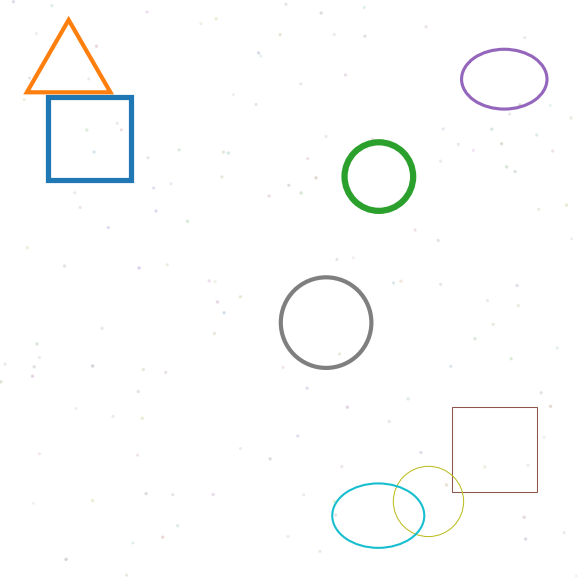[{"shape": "square", "thickness": 2.5, "radius": 0.36, "center": [0.156, 0.76]}, {"shape": "triangle", "thickness": 2, "radius": 0.42, "center": [0.119, 0.881]}, {"shape": "circle", "thickness": 3, "radius": 0.3, "center": [0.656, 0.693]}, {"shape": "oval", "thickness": 1.5, "radius": 0.37, "center": [0.873, 0.862]}, {"shape": "square", "thickness": 0.5, "radius": 0.37, "center": [0.857, 0.22]}, {"shape": "circle", "thickness": 2, "radius": 0.39, "center": [0.565, 0.44]}, {"shape": "circle", "thickness": 0.5, "radius": 0.3, "center": [0.742, 0.131]}, {"shape": "oval", "thickness": 1, "radius": 0.4, "center": [0.655, 0.106]}]